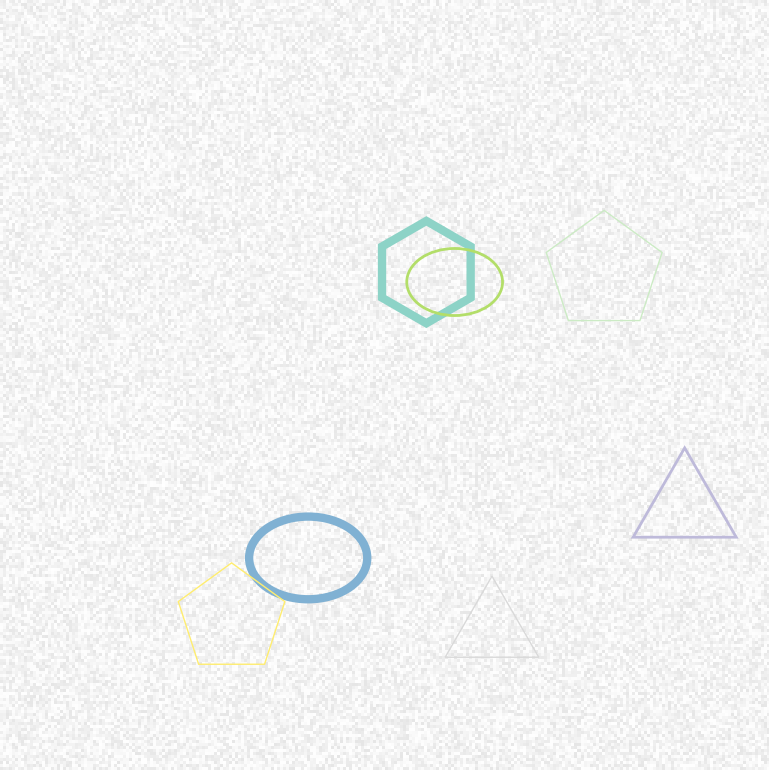[{"shape": "hexagon", "thickness": 3, "radius": 0.33, "center": [0.554, 0.647]}, {"shape": "triangle", "thickness": 1, "radius": 0.39, "center": [0.889, 0.341]}, {"shape": "oval", "thickness": 3, "radius": 0.38, "center": [0.4, 0.275]}, {"shape": "oval", "thickness": 1, "radius": 0.31, "center": [0.59, 0.634]}, {"shape": "triangle", "thickness": 0.5, "radius": 0.35, "center": [0.639, 0.182]}, {"shape": "pentagon", "thickness": 0.5, "radius": 0.4, "center": [0.785, 0.648]}, {"shape": "pentagon", "thickness": 0.5, "radius": 0.36, "center": [0.301, 0.196]}]